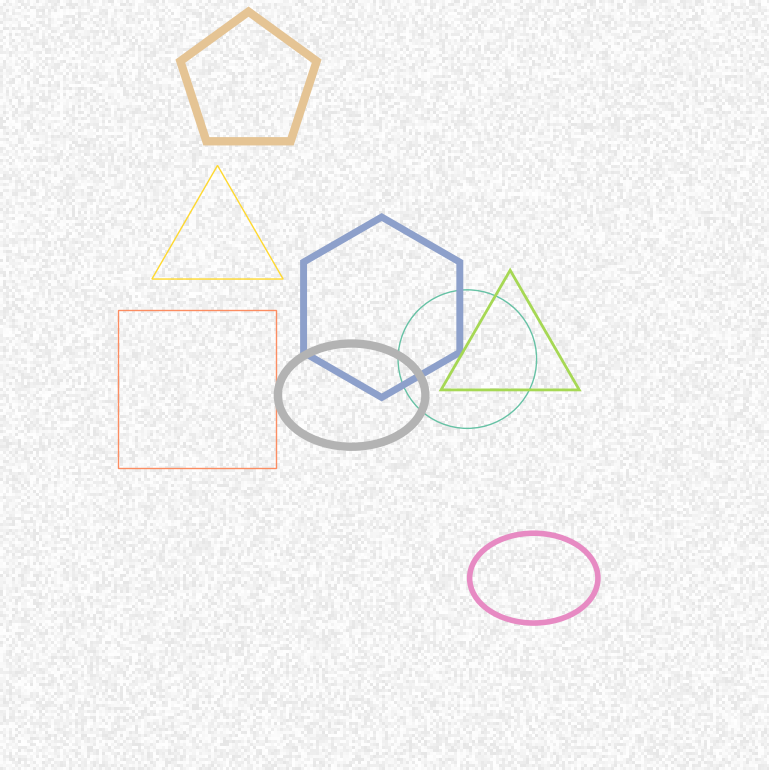[{"shape": "circle", "thickness": 0.5, "radius": 0.45, "center": [0.607, 0.534]}, {"shape": "square", "thickness": 0.5, "radius": 0.51, "center": [0.256, 0.495]}, {"shape": "hexagon", "thickness": 2.5, "radius": 0.59, "center": [0.496, 0.601]}, {"shape": "oval", "thickness": 2, "radius": 0.42, "center": [0.693, 0.249]}, {"shape": "triangle", "thickness": 1, "radius": 0.52, "center": [0.663, 0.545]}, {"shape": "triangle", "thickness": 0.5, "radius": 0.49, "center": [0.282, 0.687]}, {"shape": "pentagon", "thickness": 3, "radius": 0.47, "center": [0.323, 0.892]}, {"shape": "oval", "thickness": 3, "radius": 0.48, "center": [0.457, 0.487]}]